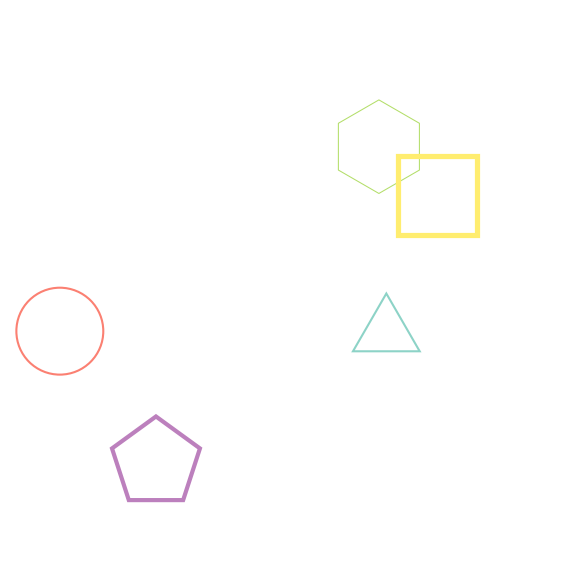[{"shape": "triangle", "thickness": 1, "radius": 0.33, "center": [0.669, 0.424]}, {"shape": "circle", "thickness": 1, "radius": 0.38, "center": [0.104, 0.426]}, {"shape": "hexagon", "thickness": 0.5, "radius": 0.41, "center": [0.656, 0.745]}, {"shape": "pentagon", "thickness": 2, "radius": 0.4, "center": [0.27, 0.198]}, {"shape": "square", "thickness": 2.5, "radius": 0.34, "center": [0.758, 0.661]}]